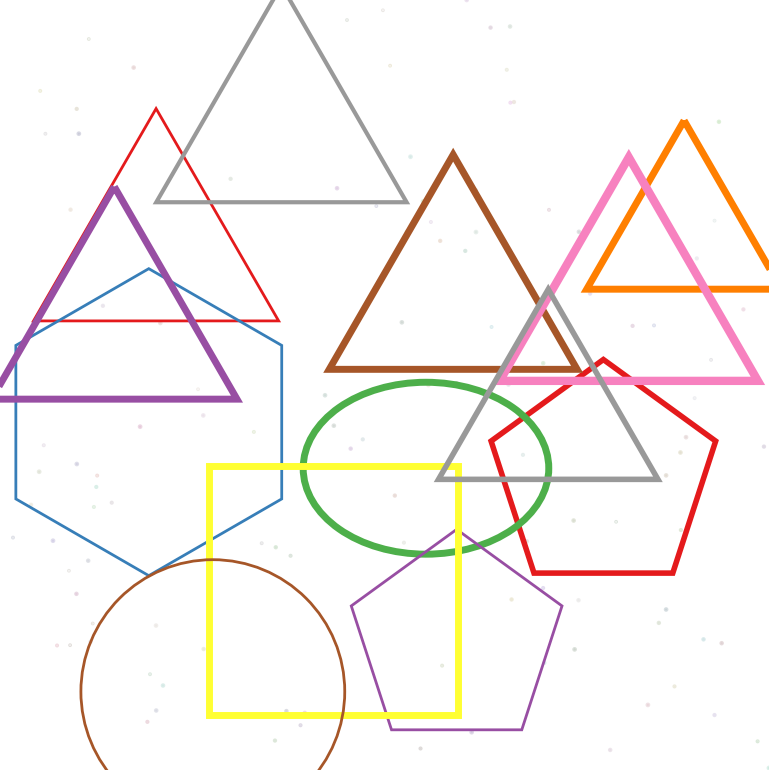[{"shape": "triangle", "thickness": 1, "radius": 0.92, "center": [0.203, 0.675]}, {"shape": "pentagon", "thickness": 2, "radius": 0.77, "center": [0.784, 0.38]}, {"shape": "hexagon", "thickness": 1, "radius": 1.0, "center": [0.193, 0.452]}, {"shape": "oval", "thickness": 2.5, "radius": 0.8, "center": [0.553, 0.392]}, {"shape": "triangle", "thickness": 2.5, "radius": 0.92, "center": [0.148, 0.574]}, {"shape": "pentagon", "thickness": 1, "radius": 0.72, "center": [0.593, 0.169]}, {"shape": "triangle", "thickness": 2.5, "radius": 0.73, "center": [0.888, 0.697]}, {"shape": "square", "thickness": 2.5, "radius": 0.81, "center": [0.433, 0.233]}, {"shape": "triangle", "thickness": 2.5, "radius": 0.93, "center": [0.589, 0.613]}, {"shape": "circle", "thickness": 1, "radius": 0.86, "center": [0.276, 0.102]}, {"shape": "triangle", "thickness": 3, "radius": 0.97, "center": [0.817, 0.602]}, {"shape": "triangle", "thickness": 1.5, "radius": 0.94, "center": [0.366, 0.831]}, {"shape": "triangle", "thickness": 2, "radius": 0.82, "center": [0.712, 0.46]}]